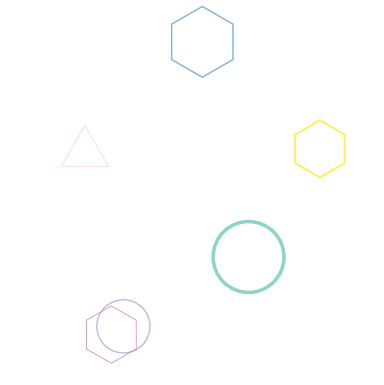[{"shape": "circle", "thickness": 2.5, "radius": 0.46, "center": [0.646, 0.332]}, {"shape": "circle", "thickness": 1, "radius": 0.35, "center": [0.32, 0.152]}, {"shape": "hexagon", "thickness": 1, "radius": 0.46, "center": [0.525, 0.891]}, {"shape": "triangle", "thickness": 0.5, "radius": 0.36, "center": [0.221, 0.603]}, {"shape": "hexagon", "thickness": 0.5, "radius": 0.37, "center": [0.289, 0.131]}, {"shape": "hexagon", "thickness": 1.5, "radius": 0.37, "center": [0.831, 0.614]}]